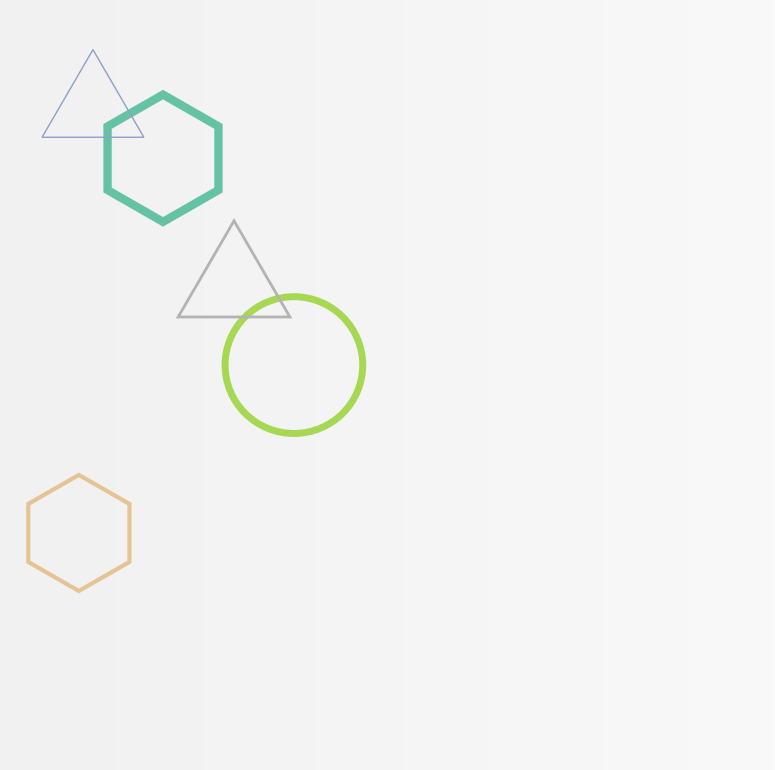[{"shape": "hexagon", "thickness": 3, "radius": 0.41, "center": [0.21, 0.795]}, {"shape": "triangle", "thickness": 0.5, "radius": 0.38, "center": [0.12, 0.86]}, {"shape": "circle", "thickness": 2.5, "radius": 0.44, "center": [0.379, 0.526]}, {"shape": "hexagon", "thickness": 1.5, "radius": 0.38, "center": [0.102, 0.308]}, {"shape": "triangle", "thickness": 1, "radius": 0.42, "center": [0.302, 0.63]}]